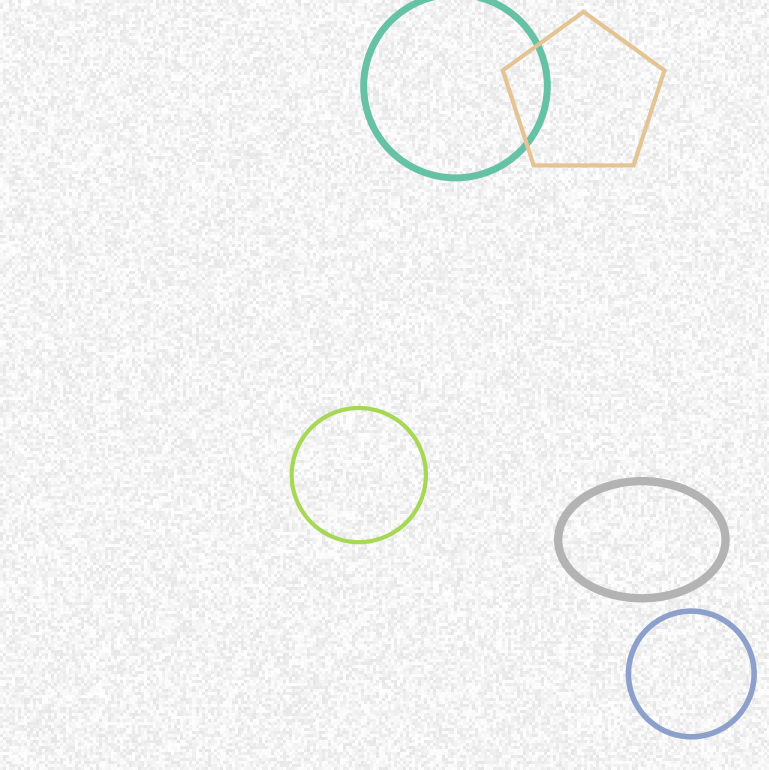[{"shape": "circle", "thickness": 2.5, "radius": 0.6, "center": [0.592, 0.888]}, {"shape": "circle", "thickness": 2, "radius": 0.41, "center": [0.898, 0.125]}, {"shape": "circle", "thickness": 1.5, "radius": 0.44, "center": [0.466, 0.383]}, {"shape": "pentagon", "thickness": 1.5, "radius": 0.55, "center": [0.758, 0.874]}, {"shape": "oval", "thickness": 3, "radius": 0.54, "center": [0.834, 0.299]}]